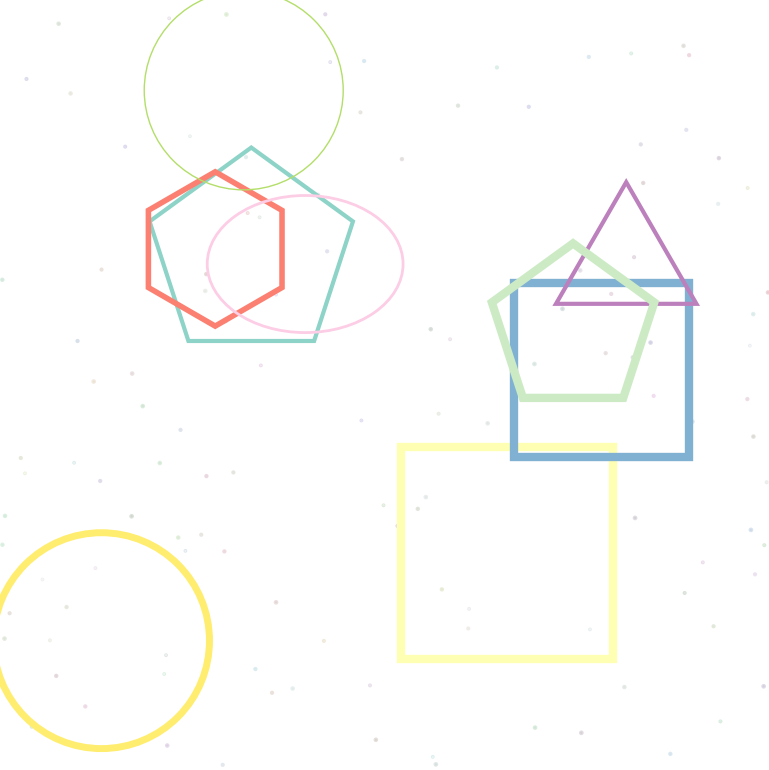[{"shape": "pentagon", "thickness": 1.5, "radius": 0.69, "center": [0.326, 0.67]}, {"shape": "square", "thickness": 3, "radius": 0.69, "center": [0.658, 0.282]}, {"shape": "hexagon", "thickness": 2, "radius": 0.5, "center": [0.279, 0.677]}, {"shape": "square", "thickness": 3, "radius": 0.57, "center": [0.781, 0.52]}, {"shape": "circle", "thickness": 0.5, "radius": 0.65, "center": [0.317, 0.883]}, {"shape": "oval", "thickness": 1, "radius": 0.64, "center": [0.396, 0.657]}, {"shape": "triangle", "thickness": 1.5, "radius": 0.53, "center": [0.813, 0.658]}, {"shape": "pentagon", "thickness": 3, "radius": 0.55, "center": [0.744, 0.573]}, {"shape": "circle", "thickness": 2.5, "radius": 0.7, "center": [0.132, 0.168]}]